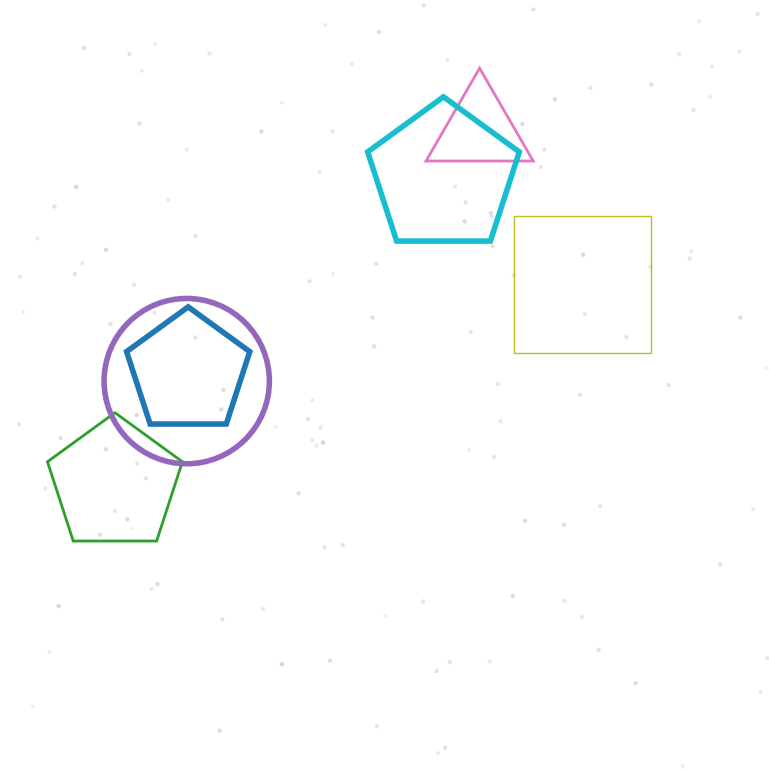[{"shape": "pentagon", "thickness": 2, "radius": 0.42, "center": [0.244, 0.517]}, {"shape": "pentagon", "thickness": 1, "radius": 0.46, "center": [0.149, 0.372]}, {"shape": "circle", "thickness": 2, "radius": 0.54, "center": [0.242, 0.505]}, {"shape": "triangle", "thickness": 1, "radius": 0.4, "center": [0.623, 0.831]}, {"shape": "square", "thickness": 0.5, "radius": 0.45, "center": [0.757, 0.631]}, {"shape": "pentagon", "thickness": 2, "radius": 0.52, "center": [0.576, 0.771]}]